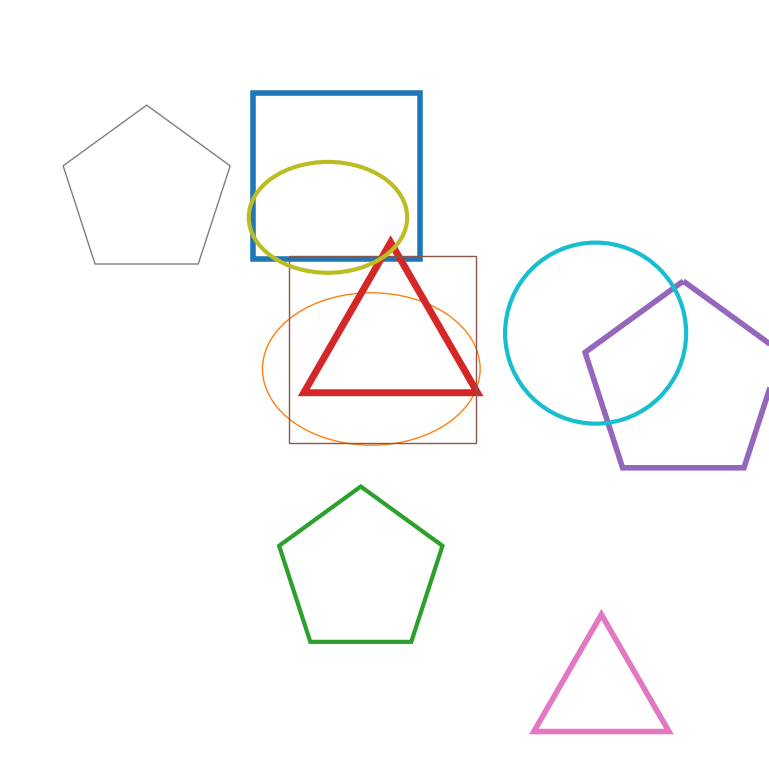[{"shape": "square", "thickness": 2, "radius": 0.54, "center": [0.437, 0.771]}, {"shape": "oval", "thickness": 0.5, "radius": 0.71, "center": [0.482, 0.521]}, {"shape": "pentagon", "thickness": 1.5, "radius": 0.56, "center": [0.469, 0.257]}, {"shape": "triangle", "thickness": 2.5, "radius": 0.65, "center": [0.507, 0.555]}, {"shape": "pentagon", "thickness": 2, "radius": 0.67, "center": [0.887, 0.501]}, {"shape": "square", "thickness": 0.5, "radius": 0.61, "center": [0.497, 0.546]}, {"shape": "triangle", "thickness": 2, "radius": 0.51, "center": [0.781, 0.101]}, {"shape": "pentagon", "thickness": 0.5, "radius": 0.57, "center": [0.19, 0.749]}, {"shape": "oval", "thickness": 1.5, "radius": 0.51, "center": [0.426, 0.718]}, {"shape": "circle", "thickness": 1.5, "radius": 0.59, "center": [0.774, 0.567]}]